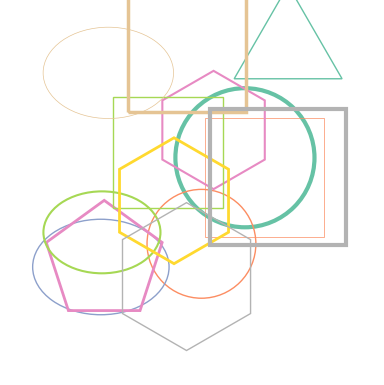[{"shape": "triangle", "thickness": 1, "radius": 0.81, "center": [0.748, 0.876]}, {"shape": "circle", "thickness": 3, "radius": 0.9, "center": [0.636, 0.59]}, {"shape": "circle", "thickness": 1, "radius": 0.71, "center": [0.523, 0.367]}, {"shape": "square", "thickness": 0.5, "radius": 0.77, "center": [0.686, 0.539]}, {"shape": "oval", "thickness": 1, "radius": 0.89, "center": [0.262, 0.307]}, {"shape": "pentagon", "thickness": 2, "radius": 0.79, "center": [0.271, 0.321]}, {"shape": "hexagon", "thickness": 1.5, "radius": 0.77, "center": [0.555, 0.662]}, {"shape": "square", "thickness": 1, "radius": 0.72, "center": [0.437, 0.604]}, {"shape": "oval", "thickness": 1.5, "radius": 0.76, "center": [0.265, 0.397]}, {"shape": "hexagon", "thickness": 2, "radius": 0.82, "center": [0.452, 0.479]}, {"shape": "square", "thickness": 2.5, "radius": 0.77, "center": [0.485, 0.864]}, {"shape": "oval", "thickness": 0.5, "radius": 0.85, "center": [0.281, 0.811]}, {"shape": "square", "thickness": 3, "radius": 0.88, "center": [0.723, 0.541]}, {"shape": "hexagon", "thickness": 1, "radius": 0.96, "center": [0.484, 0.282]}]